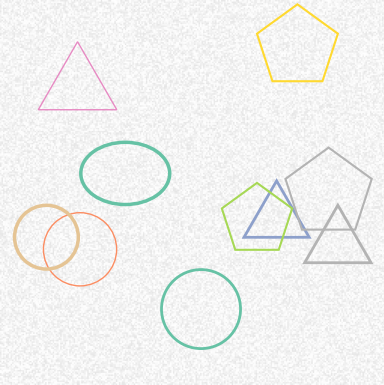[{"shape": "circle", "thickness": 2, "radius": 0.51, "center": [0.522, 0.197]}, {"shape": "oval", "thickness": 2.5, "radius": 0.58, "center": [0.325, 0.55]}, {"shape": "circle", "thickness": 1, "radius": 0.48, "center": [0.208, 0.352]}, {"shape": "triangle", "thickness": 2, "radius": 0.49, "center": [0.718, 0.433]}, {"shape": "triangle", "thickness": 1, "radius": 0.59, "center": [0.201, 0.774]}, {"shape": "pentagon", "thickness": 1.5, "radius": 0.48, "center": [0.668, 0.429]}, {"shape": "pentagon", "thickness": 1.5, "radius": 0.55, "center": [0.773, 0.878]}, {"shape": "circle", "thickness": 2.5, "radius": 0.41, "center": [0.121, 0.384]}, {"shape": "triangle", "thickness": 2, "radius": 0.5, "center": [0.878, 0.367]}, {"shape": "pentagon", "thickness": 1.5, "radius": 0.59, "center": [0.854, 0.499]}]